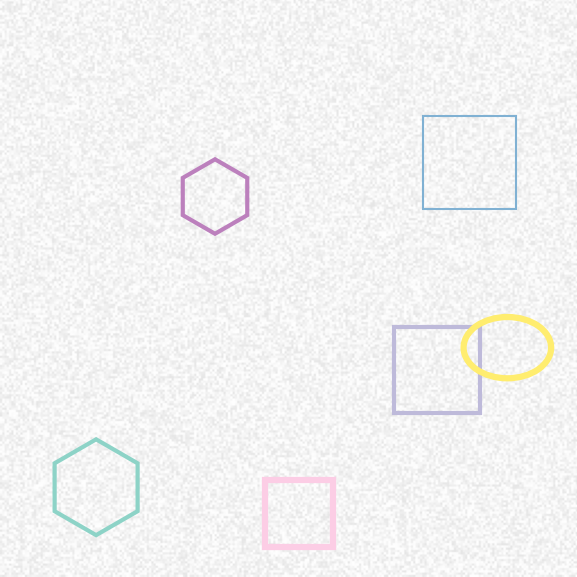[{"shape": "hexagon", "thickness": 2, "radius": 0.41, "center": [0.166, 0.155]}, {"shape": "square", "thickness": 2, "radius": 0.37, "center": [0.756, 0.359]}, {"shape": "square", "thickness": 1, "radius": 0.4, "center": [0.813, 0.718]}, {"shape": "square", "thickness": 3, "radius": 0.29, "center": [0.518, 0.11]}, {"shape": "hexagon", "thickness": 2, "radius": 0.32, "center": [0.372, 0.659]}, {"shape": "oval", "thickness": 3, "radius": 0.38, "center": [0.879, 0.397]}]